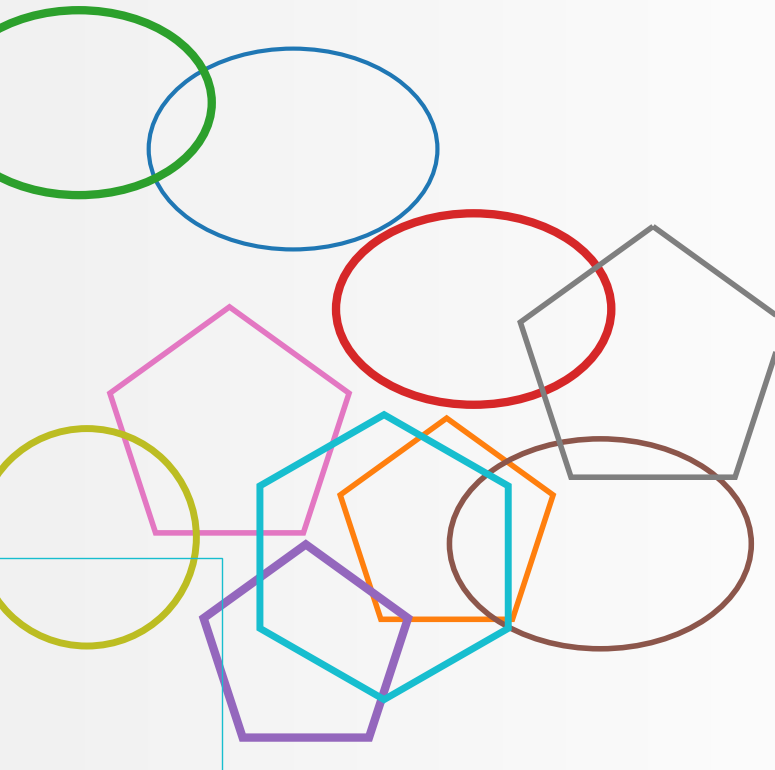[{"shape": "oval", "thickness": 1.5, "radius": 0.93, "center": [0.378, 0.806]}, {"shape": "pentagon", "thickness": 2, "radius": 0.72, "center": [0.576, 0.313]}, {"shape": "oval", "thickness": 3, "radius": 0.86, "center": [0.102, 0.867]}, {"shape": "oval", "thickness": 3, "radius": 0.89, "center": [0.611, 0.599]}, {"shape": "pentagon", "thickness": 3, "radius": 0.69, "center": [0.395, 0.154]}, {"shape": "oval", "thickness": 2, "radius": 0.97, "center": [0.775, 0.294]}, {"shape": "pentagon", "thickness": 2, "radius": 0.81, "center": [0.296, 0.439]}, {"shape": "pentagon", "thickness": 2, "radius": 0.9, "center": [0.843, 0.526]}, {"shape": "circle", "thickness": 2.5, "radius": 0.71, "center": [0.112, 0.302]}, {"shape": "hexagon", "thickness": 2.5, "radius": 0.92, "center": [0.496, 0.276]}, {"shape": "square", "thickness": 0.5, "radius": 0.74, "center": [0.14, 0.128]}]